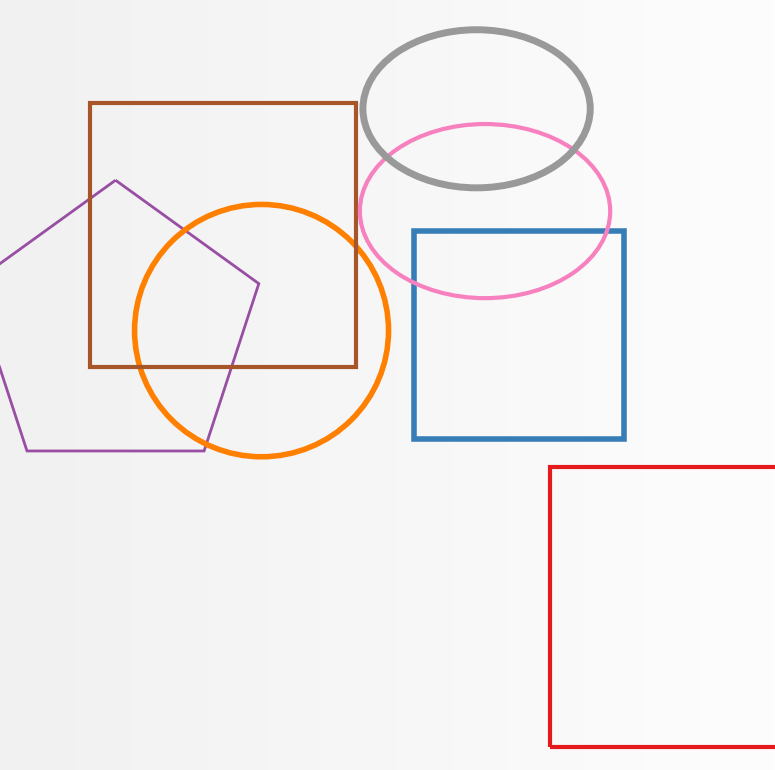[{"shape": "square", "thickness": 1.5, "radius": 0.91, "center": [0.891, 0.212]}, {"shape": "square", "thickness": 2, "radius": 0.68, "center": [0.67, 0.565]}, {"shape": "pentagon", "thickness": 1, "radius": 0.97, "center": [0.149, 0.572]}, {"shape": "circle", "thickness": 2, "radius": 0.82, "center": [0.337, 0.571]}, {"shape": "square", "thickness": 1.5, "radius": 0.86, "center": [0.288, 0.695]}, {"shape": "oval", "thickness": 1.5, "radius": 0.81, "center": [0.626, 0.726]}, {"shape": "oval", "thickness": 2.5, "radius": 0.73, "center": [0.615, 0.859]}]